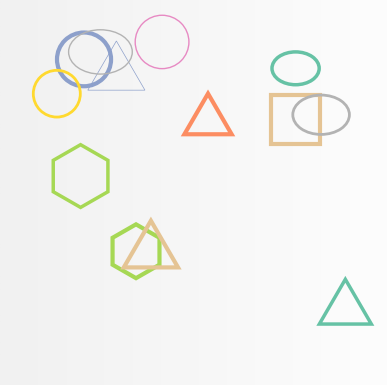[{"shape": "triangle", "thickness": 2.5, "radius": 0.39, "center": [0.891, 0.197]}, {"shape": "oval", "thickness": 2.5, "radius": 0.3, "center": [0.763, 0.823]}, {"shape": "triangle", "thickness": 3, "radius": 0.35, "center": [0.537, 0.686]}, {"shape": "triangle", "thickness": 0.5, "radius": 0.43, "center": [0.3, 0.808]}, {"shape": "circle", "thickness": 3, "radius": 0.35, "center": [0.217, 0.846]}, {"shape": "circle", "thickness": 1, "radius": 0.35, "center": [0.418, 0.891]}, {"shape": "hexagon", "thickness": 3, "radius": 0.35, "center": [0.351, 0.347]}, {"shape": "hexagon", "thickness": 2.5, "radius": 0.41, "center": [0.208, 0.543]}, {"shape": "circle", "thickness": 2, "radius": 0.3, "center": [0.147, 0.757]}, {"shape": "square", "thickness": 3, "radius": 0.31, "center": [0.763, 0.689]}, {"shape": "triangle", "thickness": 3, "radius": 0.4, "center": [0.389, 0.346]}, {"shape": "oval", "thickness": 2, "radius": 0.37, "center": [0.829, 0.702]}, {"shape": "oval", "thickness": 1, "radius": 0.41, "center": [0.259, 0.865]}]